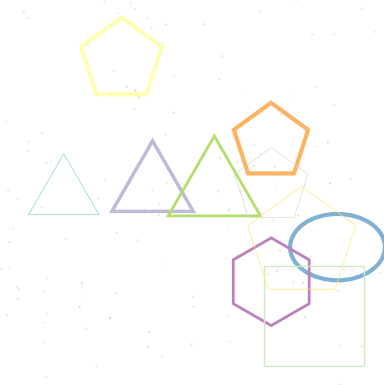[{"shape": "triangle", "thickness": 0.5, "radius": 0.53, "center": [0.166, 0.495]}, {"shape": "pentagon", "thickness": 3, "radius": 0.55, "center": [0.315, 0.844]}, {"shape": "triangle", "thickness": 2.5, "radius": 0.61, "center": [0.396, 0.512]}, {"shape": "oval", "thickness": 3, "radius": 0.62, "center": [0.877, 0.358]}, {"shape": "pentagon", "thickness": 3, "radius": 0.51, "center": [0.704, 0.632]}, {"shape": "triangle", "thickness": 2, "radius": 0.69, "center": [0.557, 0.508]}, {"shape": "pentagon", "thickness": 0.5, "radius": 0.5, "center": [0.704, 0.516]}, {"shape": "hexagon", "thickness": 2, "radius": 0.57, "center": [0.704, 0.268]}, {"shape": "square", "thickness": 1, "radius": 0.65, "center": [0.816, 0.18]}, {"shape": "pentagon", "thickness": 0.5, "radius": 0.74, "center": [0.784, 0.368]}]